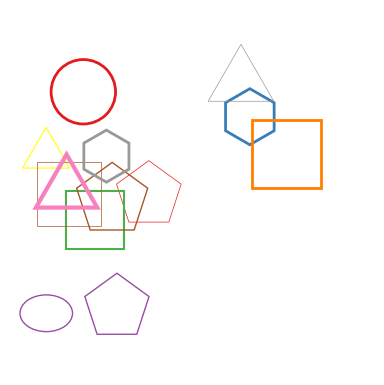[{"shape": "pentagon", "thickness": 0.5, "radius": 0.44, "center": [0.387, 0.494]}, {"shape": "circle", "thickness": 2, "radius": 0.42, "center": [0.216, 0.762]}, {"shape": "hexagon", "thickness": 2, "radius": 0.36, "center": [0.649, 0.697]}, {"shape": "square", "thickness": 1.5, "radius": 0.38, "center": [0.246, 0.428]}, {"shape": "oval", "thickness": 1, "radius": 0.34, "center": [0.12, 0.186]}, {"shape": "pentagon", "thickness": 1, "radius": 0.44, "center": [0.304, 0.203]}, {"shape": "square", "thickness": 2, "radius": 0.44, "center": [0.744, 0.601]}, {"shape": "triangle", "thickness": 1, "radius": 0.35, "center": [0.12, 0.599]}, {"shape": "square", "thickness": 0.5, "radius": 0.42, "center": [0.179, 0.496]}, {"shape": "pentagon", "thickness": 1, "radius": 0.49, "center": [0.291, 0.481]}, {"shape": "triangle", "thickness": 3, "radius": 0.46, "center": [0.173, 0.507]}, {"shape": "triangle", "thickness": 0.5, "radius": 0.49, "center": [0.626, 0.786]}, {"shape": "hexagon", "thickness": 2, "radius": 0.34, "center": [0.276, 0.594]}]